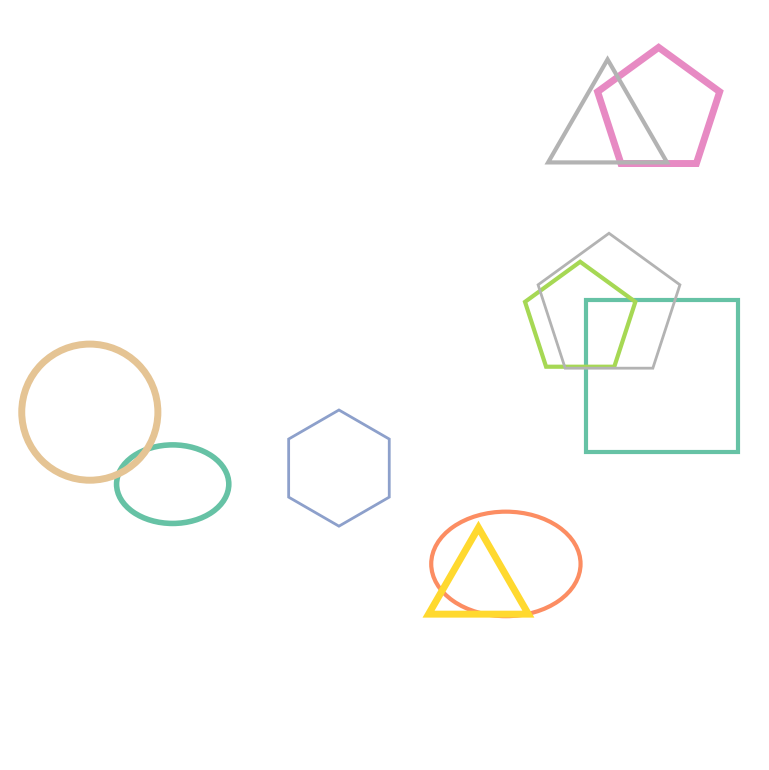[{"shape": "oval", "thickness": 2, "radius": 0.36, "center": [0.224, 0.371]}, {"shape": "square", "thickness": 1.5, "radius": 0.49, "center": [0.859, 0.512]}, {"shape": "oval", "thickness": 1.5, "radius": 0.48, "center": [0.657, 0.268]}, {"shape": "hexagon", "thickness": 1, "radius": 0.38, "center": [0.44, 0.392]}, {"shape": "pentagon", "thickness": 2.5, "radius": 0.42, "center": [0.855, 0.855]}, {"shape": "pentagon", "thickness": 1.5, "radius": 0.38, "center": [0.753, 0.585]}, {"shape": "triangle", "thickness": 2.5, "radius": 0.37, "center": [0.621, 0.24]}, {"shape": "circle", "thickness": 2.5, "radius": 0.44, "center": [0.117, 0.465]}, {"shape": "pentagon", "thickness": 1, "radius": 0.48, "center": [0.791, 0.6]}, {"shape": "triangle", "thickness": 1.5, "radius": 0.45, "center": [0.789, 0.834]}]